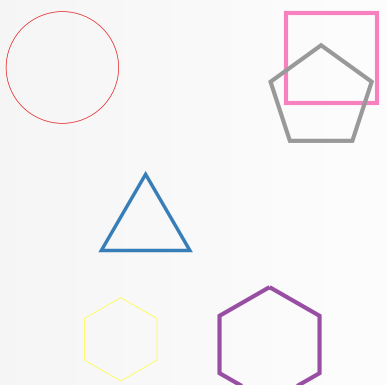[{"shape": "circle", "thickness": 0.5, "radius": 0.73, "center": [0.161, 0.825]}, {"shape": "triangle", "thickness": 2.5, "radius": 0.66, "center": [0.376, 0.415]}, {"shape": "hexagon", "thickness": 3, "radius": 0.75, "center": [0.696, 0.105]}, {"shape": "hexagon", "thickness": 0.5, "radius": 0.54, "center": [0.312, 0.119]}, {"shape": "square", "thickness": 3, "radius": 0.59, "center": [0.855, 0.85]}, {"shape": "pentagon", "thickness": 3, "radius": 0.69, "center": [0.829, 0.745]}]